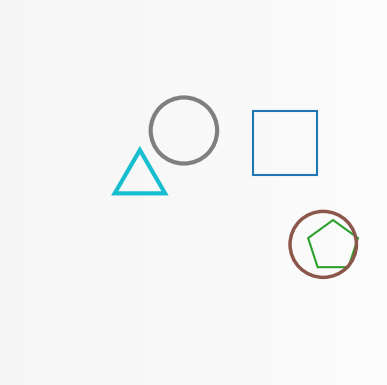[{"shape": "square", "thickness": 1.5, "radius": 0.41, "center": [0.734, 0.628]}, {"shape": "pentagon", "thickness": 1.5, "radius": 0.34, "center": [0.859, 0.361]}, {"shape": "circle", "thickness": 2.5, "radius": 0.43, "center": [0.834, 0.365]}, {"shape": "circle", "thickness": 3, "radius": 0.43, "center": [0.475, 0.661]}, {"shape": "triangle", "thickness": 3, "radius": 0.37, "center": [0.361, 0.535]}]